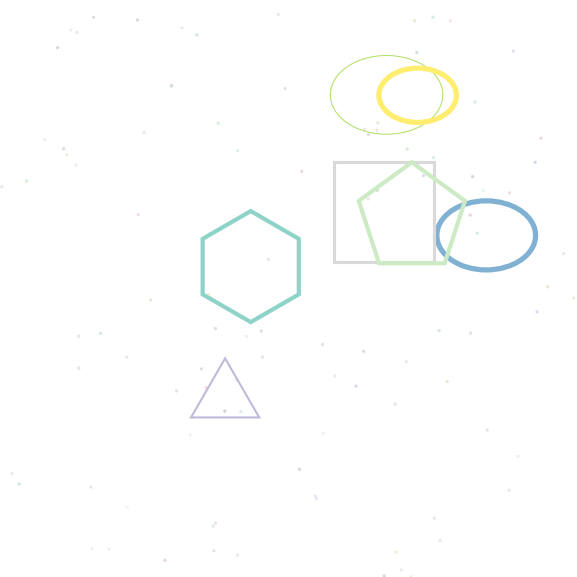[{"shape": "hexagon", "thickness": 2, "radius": 0.48, "center": [0.434, 0.537]}, {"shape": "triangle", "thickness": 1, "radius": 0.34, "center": [0.39, 0.31]}, {"shape": "oval", "thickness": 2.5, "radius": 0.43, "center": [0.842, 0.592]}, {"shape": "oval", "thickness": 0.5, "radius": 0.49, "center": [0.669, 0.835]}, {"shape": "square", "thickness": 1.5, "radius": 0.43, "center": [0.665, 0.632]}, {"shape": "pentagon", "thickness": 2, "radius": 0.48, "center": [0.713, 0.621]}, {"shape": "oval", "thickness": 2.5, "radius": 0.34, "center": [0.723, 0.834]}]